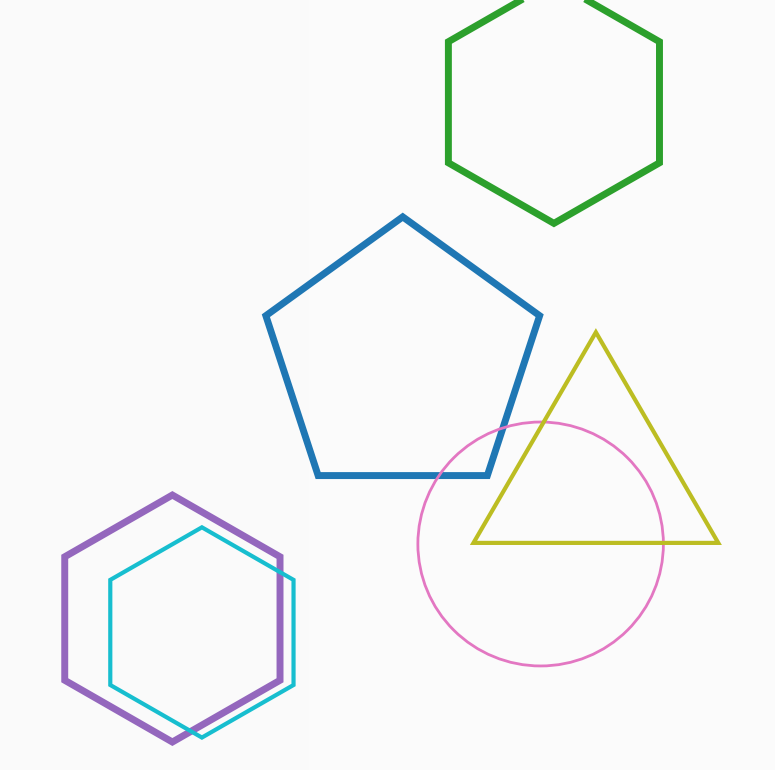[{"shape": "pentagon", "thickness": 2.5, "radius": 0.93, "center": [0.52, 0.533]}, {"shape": "hexagon", "thickness": 2.5, "radius": 0.79, "center": [0.715, 0.867]}, {"shape": "hexagon", "thickness": 2.5, "radius": 0.8, "center": [0.222, 0.197]}, {"shape": "circle", "thickness": 1, "radius": 0.79, "center": [0.698, 0.294]}, {"shape": "triangle", "thickness": 1.5, "radius": 0.91, "center": [0.769, 0.386]}, {"shape": "hexagon", "thickness": 1.5, "radius": 0.68, "center": [0.261, 0.179]}]